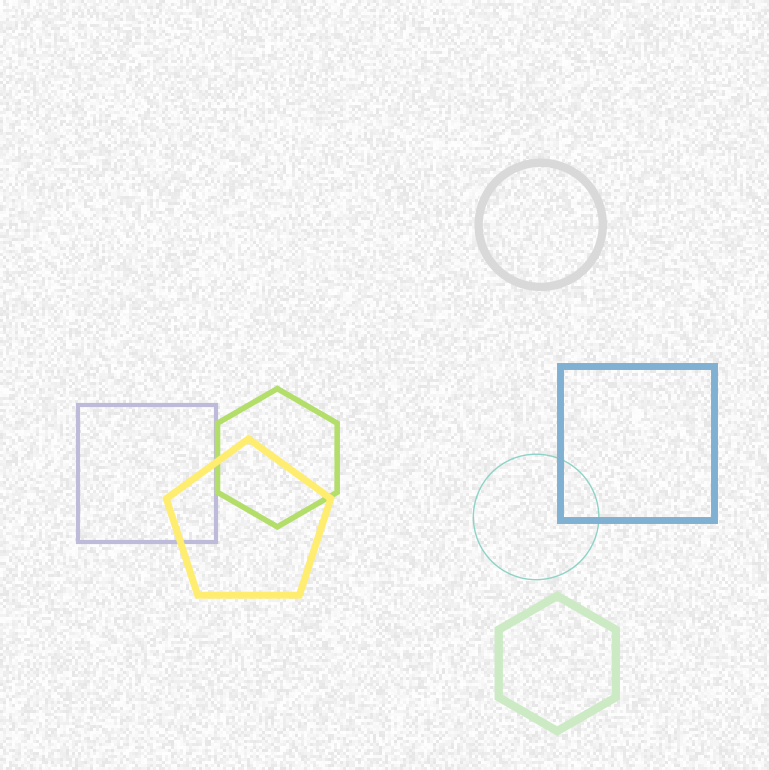[{"shape": "circle", "thickness": 0.5, "radius": 0.41, "center": [0.696, 0.329]}, {"shape": "square", "thickness": 1.5, "radius": 0.45, "center": [0.191, 0.385]}, {"shape": "square", "thickness": 2.5, "radius": 0.5, "center": [0.827, 0.425]}, {"shape": "hexagon", "thickness": 2, "radius": 0.45, "center": [0.36, 0.406]}, {"shape": "circle", "thickness": 3, "radius": 0.4, "center": [0.702, 0.708]}, {"shape": "hexagon", "thickness": 3, "radius": 0.44, "center": [0.724, 0.138]}, {"shape": "pentagon", "thickness": 2.5, "radius": 0.56, "center": [0.323, 0.318]}]